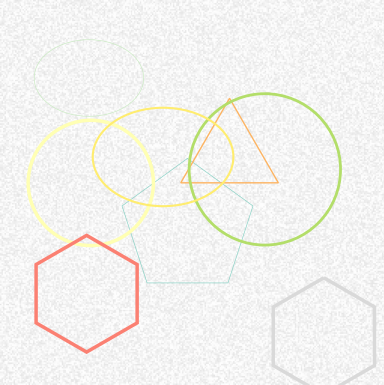[{"shape": "pentagon", "thickness": 0.5, "radius": 0.89, "center": [0.487, 0.41]}, {"shape": "circle", "thickness": 2.5, "radius": 0.81, "center": [0.236, 0.525]}, {"shape": "hexagon", "thickness": 2.5, "radius": 0.76, "center": [0.225, 0.237]}, {"shape": "triangle", "thickness": 1, "radius": 0.73, "center": [0.596, 0.598]}, {"shape": "circle", "thickness": 2, "radius": 0.98, "center": [0.688, 0.56]}, {"shape": "hexagon", "thickness": 2.5, "radius": 0.76, "center": [0.841, 0.127]}, {"shape": "oval", "thickness": 0.5, "radius": 0.71, "center": [0.231, 0.797]}, {"shape": "oval", "thickness": 1.5, "radius": 0.91, "center": [0.424, 0.592]}]